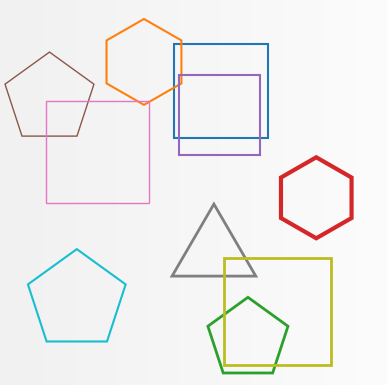[{"shape": "square", "thickness": 1.5, "radius": 0.61, "center": [0.57, 0.764]}, {"shape": "hexagon", "thickness": 1.5, "radius": 0.56, "center": [0.372, 0.839]}, {"shape": "pentagon", "thickness": 2, "radius": 0.54, "center": [0.64, 0.119]}, {"shape": "hexagon", "thickness": 3, "radius": 0.53, "center": [0.816, 0.486]}, {"shape": "square", "thickness": 1.5, "radius": 0.52, "center": [0.566, 0.702]}, {"shape": "pentagon", "thickness": 1, "radius": 0.6, "center": [0.128, 0.744]}, {"shape": "square", "thickness": 1, "radius": 0.66, "center": [0.251, 0.606]}, {"shape": "triangle", "thickness": 2, "radius": 0.62, "center": [0.552, 0.345]}, {"shape": "square", "thickness": 2, "radius": 0.69, "center": [0.716, 0.191]}, {"shape": "pentagon", "thickness": 1.5, "radius": 0.66, "center": [0.198, 0.22]}]